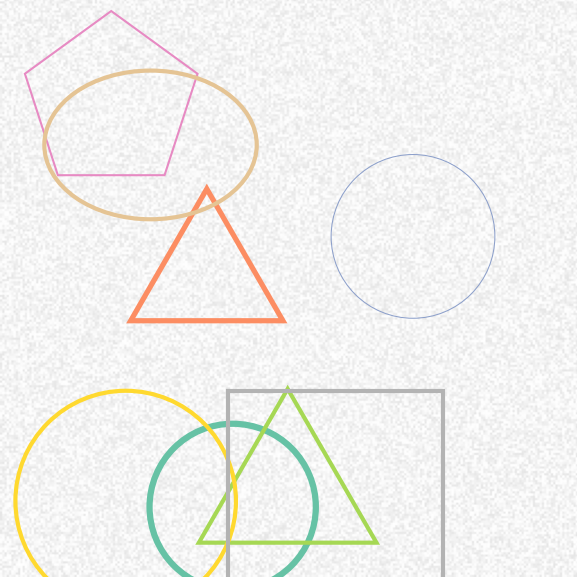[{"shape": "circle", "thickness": 3, "radius": 0.72, "center": [0.403, 0.121]}, {"shape": "triangle", "thickness": 2.5, "radius": 0.76, "center": [0.358, 0.52]}, {"shape": "circle", "thickness": 0.5, "radius": 0.71, "center": [0.715, 0.59]}, {"shape": "pentagon", "thickness": 1, "radius": 0.79, "center": [0.193, 0.823]}, {"shape": "triangle", "thickness": 2, "radius": 0.89, "center": [0.498, 0.148]}, {"shape": "circle", "thickness": 2, "radius": 0.95, "center": [0.218, 0.132]}, {"shape": "oval", "thickness": 2, "radius": 0.92, "center": [0.261, 0.748]}, {"shape": "square", "thickness": 2, "radius": 0.93, "center": [0.581, 0.137]}]